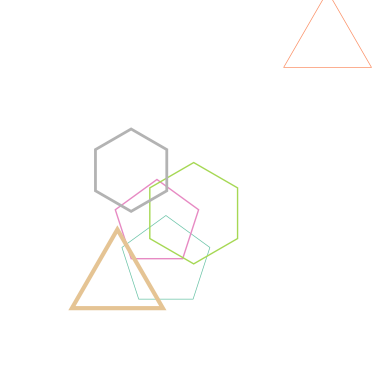[{"shape": "pentagon", "thickness": 0.5, "radius": 0.6, "center": [0.431, 0.32]}, {"shape": "triangle", "thickness": 0.5, "radius": 0.66, "center": [0.851, 0.891]}, {"shape": "pentagon", "thickness": 1, "radius": 0.57, "center": [0.408, 0.42]}, {"shape": "hexagon", "thickness": 1, "radius": 0.66, "center": [0.503, 0.446]}, {"shape": "triangle", "thickness": 3, "radius": 0.68, "center": [0.305, 0.268]}, {"shape": "hexagon", "thickness": 2, "radius": 0.53, "center": [0.341, 0.558]}]